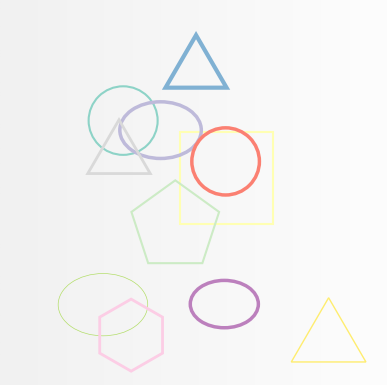[{"shape": "circle", "thickness": 1.5, "radius": 0.45, "center": [0.318, 0.687]}, {"shape": "square", "thickness": 1.5, "radius": 0.6, "center": [0.584, 0.538]}, {"shape": "oval", "thickness": 2.5, "radius": 0.53, "center": [0.414, 0.662]}, {"shape": "circle", "thickness": 2.5, "radius": 0.44, "center": [0.582, 0.581]}, {"shape": "triangle", "thickness": 3, "radius": 0.45, "center": [0.506, 0.818]}, {"shape": "oval", "thickness": 0.5, "radius": 0.58, "center": [0.266, 0.209]}, {"shape": "hexagon", "thickness": 2, "radius": 0.47, "center": [0.338, 0.129]}, {"shape": "triangle", "thickness": 2, "radius": 0.47, "center": [0.307, 0.596]}, {"shape": "oval", "thickness": 2.5, "radius": 0.44, "center": [0.579, 0.21]}, {"shape": "pentagon", "thickness": 1.5, "radius": 0.59, "center": [0.452, 0.413]}, {"shape": "triangle", "thickness": 1, "radius": 0.56, "center": [0.848, 0.115]}]